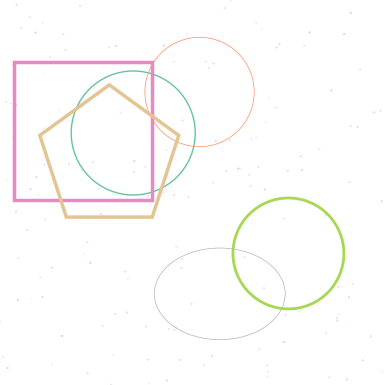[{"shape": "circle", "thickness": 1, "radius": 0.81, "center": [0.346, 0.655]}, {"shape": "circle", "thickness": 0.5, "radius": 0.71, "center": [0.518, 0.761]}, {"shape": "square", "thickness": 2.5, "radius": 0.9, "center": [0.215, 0.659]}, {"shape": "circle", "thickness": 2, "radius": 0.72, "center": [0.749, 0.342]}, {"shape": "pentagon", "thickness": 2.5, "radius": 0.95, "center": [0.284, 0.59]}, {"shape": "oval", "thickness": 0.5, "radius": 0.85, "center": [0.571, 0.237]}]